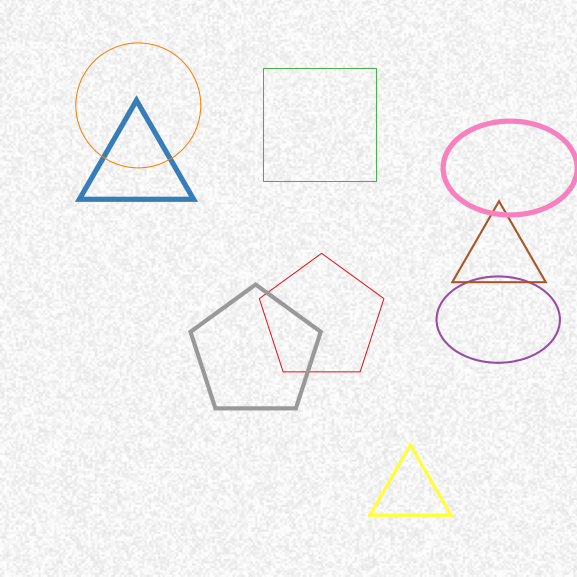[{"shape": "pentagon", "thickness": 0.5, "radius": 0.57, "center": [0.557, 0.447]}, {"shape": "triangle", "thickness": 2.5, "radius": 0.57, "center": [0.236, 0.711]}, {"shape": "square", "thickness": 0.5, "radius": 0.49, "center": [0.554, 0.784]}, {"shape": "oval", "thickness": 1, "radius": 0.53, "center": [0.863, 0.446]}, {"shape": "circle", "thickness": 0.5, "radius": 0.54, "center": [0.239, 0.817]}, {"shape": "triangle", "thickness": 1.5, "radius": 0.41, "center": [0.711, 0.147]}, {"shape": "triangle", "thickness": 1, "radius": 0.47, "center": [0.864, 0.557]}, {"shape": "oval", "thickness": 2.5, "radius": 0.58, "center": [0.883, 0.708]}, {"shape": "pentagon", "thickness": 2, "radius": 0.59, "center": [0.443, 0.388]}]